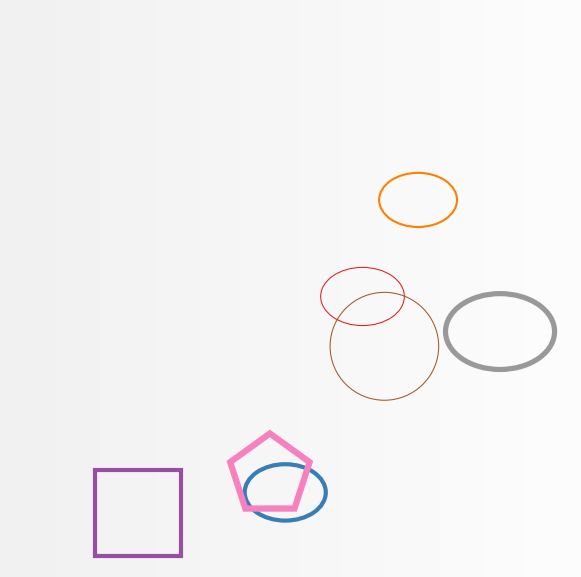[{"shape": "oval", "thickness": 0.5, "radius": 0.36, "center": [0.624, 0.486]}, {"shape": "oval", "thickness": 2, "radius": 0.35, "center": [0.491, 0.147]}, {"shape": "square", "thickness": 2, "radius": 0.37, "center": [0.237, 0.111]}, {"shape": "oval", "thickness": 1, "radius": 0.33, "center": [0.719, 0.653]}, {"shape": "circle", "thickness": 0.5, "radius": 0.47, "center": [0.661, 0.399]}, {"shape": "pentagon", "thickness": 3, "radius": 0.36, "center": [0.464, 0.177]}, {"shape": "oval", "thickness": 2.5, "radius": 0.47, "center": [0.86, 0.425]}]